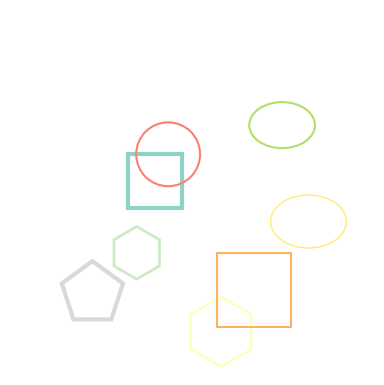[{"shape": "square", "thickness": 3, "radius": 0.35, "center": [0.402, 0.531]}, {"shape": "hexagon", "thickness": 1.5, "radius": 0.45, "center": [0.574, 0.138]}, {"shape": "circle", "thickness": 1.5, "radius": 0.41, "center": [0.437, 0.599]}, {"shape": "square", "thickness": 1.5, "radius": 0.48, "center": [0.66, 0.247]}, {"shape": "oval", "thickness": 1.5, "radius": 0.43, "center": [0.733, 0.675]}, {"shape": "pentagon", "thickness": 3, "radius": 0.42, "center": [0.24, 0.238]}, {"shape": "hexagon", "thickness": 2, "radius": 0.34, "center": [0.355, 0.343]}, {"shape": "oval", "thickness": 1, "radius": 0.49, "center": [0.801, 0.425]}]